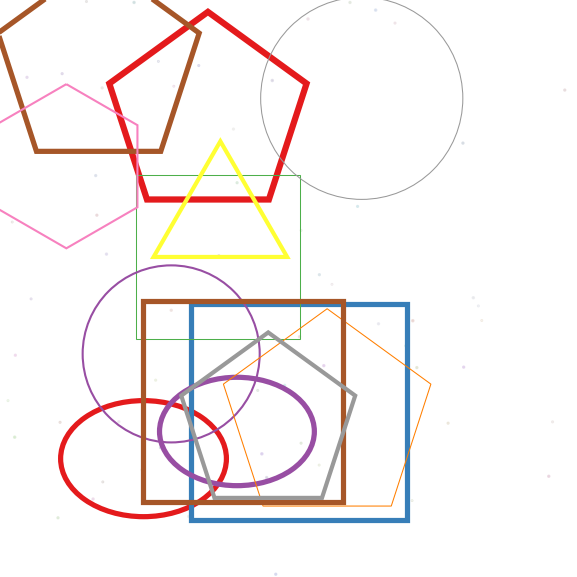[{"shape": "pentagon", "thickness": 3, "radius": 0.9, "center": [0.36, 0.799]}, {"shape": "oval", "thickness": 2.5, "radius": 0.72, "center": [0.249, 0.205]}, {"shape": "square", "thickness": 2.5, "radius": 0.94, "center": [0.518, 0.286]}, {"shape": "square", "thickness": 0.5, "radius": 0.71, "center": [0.378, 0.555]}, {"shape": "circle", "thickness": 1, "radius": 0.77, "center": [0.296, 0.386]}, {"shape": "oval", "thickness": 2.5, "radius": 0.67, "center": [0.41, 0.252]}, {"shape": "pentagon", "thickness": 0.5, "radius": 0.94, "center": [0.566, 0.276]}, {"shape": "triangle", "thickness": 2, "radius": 0.67, "center": [0.382, 0.621]}, {"shape": "pentagon", "thickness": 2.5, "radius": 0.92, "center": [0.171, 0.885]}, {"shape": "square", "thickness": 2.5, "radius": 0.87, "center": [0.421, 0.304]}, {"shape": "hexagon", "thickness": 1, "radius": 0.71, "center": [0.115, 0.711]}, {"shape": "circle", "thickness": 0.5, "radius": 0.88, "center": [0.626, 0.829]}, {"shape": "pentagon", "thickness": 2, "radius": 0.79, "center": [0.464, 0.265]}]